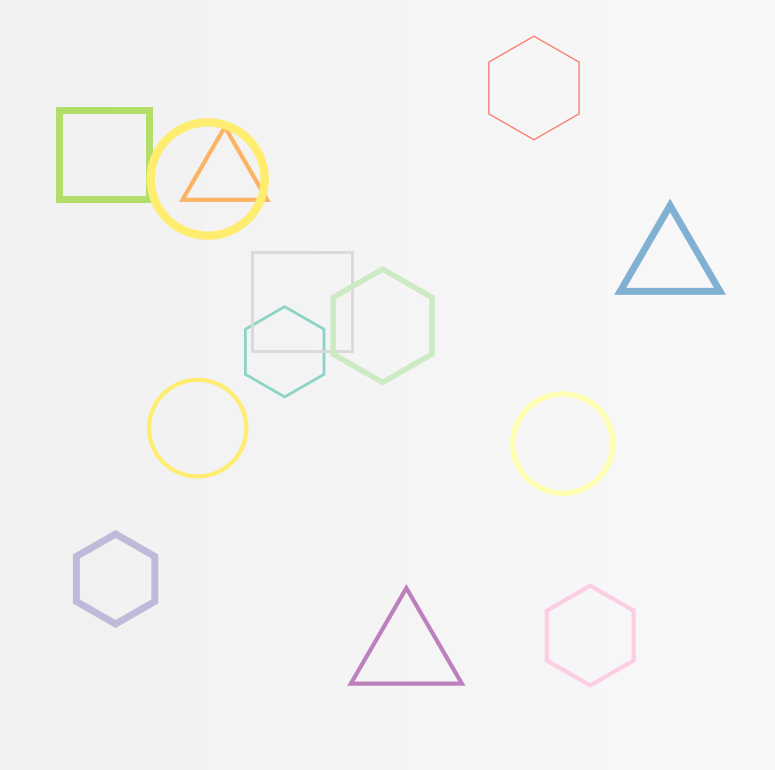[{"shape": "hexagon", "thickness": 1, "radius": 0.29, "center": [0.367, 0.543]}, {"shape": "circle", "thickness": 2, "radius": 0.32, "center": [0.726, 0.424]}, {"shape": "hexagon", "thickness": 2.5, "radius": 0.29, "center": [0.149, 0.248]}, {"shape": "hexagon", "thickness": 0.5, "radius": 0.34, "center": [0.689, 0.886]}, {"shape": "triangle", "thickness": 2.5, "radius": 0.37, "center": [0.865, 0.659]}, {"shape": "triangle", "thickness": 1.5, "radius": 0.32, "center": [0.29, 0.772]}, {"shape": "square", "thickness": 2.5, "radius": 0.29, "center": [0.134, 0.799]}, {"shape": "hexagon", "thickness": 1.5, "radius": 0.32, "center": [0.762, 0.175]}, {"shape": "square", "thickness": 1, "radius": 0.32, "center": [0.39, 0.608]}, {"shape": "triangle", "thickness": 1.5, "radius": 0.41, "center": [0.524, 0.154]}, {"shape": "hexagon", "thickness": 2, "radius": 0.37, "center": [0.494, 0.577]}, {"shape": "circle", "thickness": 1.5, "radius": 0.31, "center": [0.255, 0.444]}, {"shape": "circle", "thickness": 3, "radius": 0.37, "center": [0.268, 0.768]}]